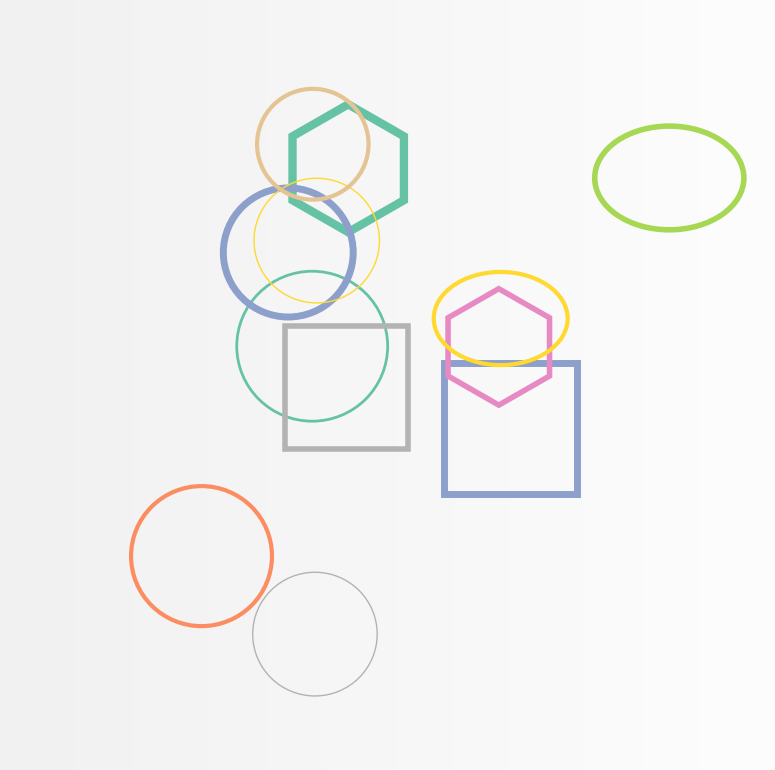[{"shape": "circle", "thickness": 1, "radius": 0.49, "center": [0.403, 0.55]}, {"shape": "hexagon", "thickness": 3, "radius": 0.42, "center": [0.449, 0.781]}, {"shape": "circle", "thickness": 1.5, "radius": 0.45, "center": [0.26, 0.278]}, {"shape": "circle", "thickness": 2.5, "radius": 0.42, "center": [0.372, 0.672]}, {"shape": "square", "thickness": 2.5, "radius": 0.43, "center": [0.659, 0.443]}, {"shape": "hexagon", "thickness": 2, "radius": 0.38, "center": [0.644, 0.549]}, {"shape": "oval", "thickness": 2, "radius": 0.48, "center": [0.864, 0.769]}, {"shape": "oval", "thickness": 1.5, "radius": 0.43, "center": [0.646, 0.586]}, {"shape": "circle", "thickness": 0.5, "radius": 0.4, "center": [0.409, 0.688]}, {"shape": "circle", "thickness": 1.5, "radius": 0.36, "center": [0.404, 0.813]}, {"shape": "circle", "thickness": 0.5, "radius": 0.4, "center": [0.406, 0.176]}, {"shape": "square", "thickness": 2, "radius": 0.4, "center": [0.447, 0.497]}]